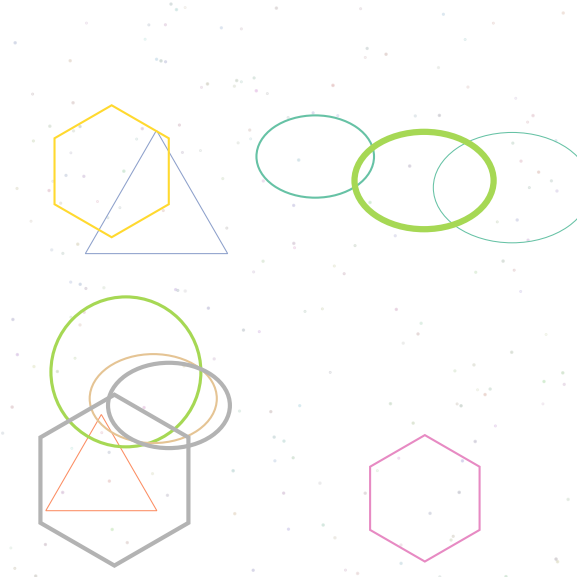[{"shape": "oval", "thickness": 1, "radius": 0.51, "center": [0.546, 0.728]}, {"shape": "oval", "thickness": 0.5, "radius": 0.68, "center": [0.887, 0.674]}, {"shape": "triangle", "thickness": 0.5, "radius": 0.56, "center": [0.175, 0.17]}, {"shape": "triangle", "thickness": 0.5, "radius": 0.71, "center": [0.271, 0.631]}, {"shape": "hexagon", "thickness": 1, "radius": 0.55, "center": [0.736, 0.136]}, {"shape": "circle", "thickness": 1.5, "radius": 0.65, "center": [0.218, 0.355]}, {"shape": "oval", "thickness": 3, "radius": 0.6, "center": [0.734, 0.687]}, {"shape": "hexagon", "thickness": 1, "radius": 0.57, "center": [0.193, 0.703]}, {"shape": "oval", "thickness": 1, "radius": 0.55, "center": [0.265, 0.309]}, {"shape": "oval", "thickness": 2, "radius": 0.53, "center": [0.293, 0.297]}, {"shape": "hexagon", "thickness": 2, "radius": 0.74, "center": [0.198, 0.168]}]